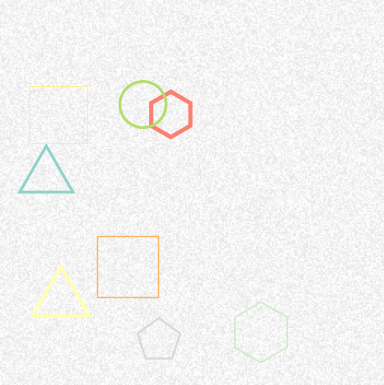[{"shape": "triangle", "thickness": 2, "radius": 0.4, "center": [0.12, 0.541]}, {"shape": "triangle", "thickness": 2.5, "radius": 0.43, "center": [0.158, 0.222]}, {"shape": "hexagon", "thickness": 3, "radius": 0.29, "center": [0.444, 0.703]}, {"shape": "square", "thickness": 1, "radius": 0.39, "center": [0.331, 0.308]}, {"shape": "circle", "thickness": 2, "radius": 0.3, "center": [0.371, 0.728]}, {"shape": "pentagon", "thickness": 1.5, "radius": 0.29, "center": [0.413, 0.116]}, {"shape": "hexagon", "thickness": 1, "radius": 0.39, "center": [0.678, 0.137]}, {"shape": "square", "thickness": 0.5, "radius": 0.38, "center": [0.151, 0.703]}]